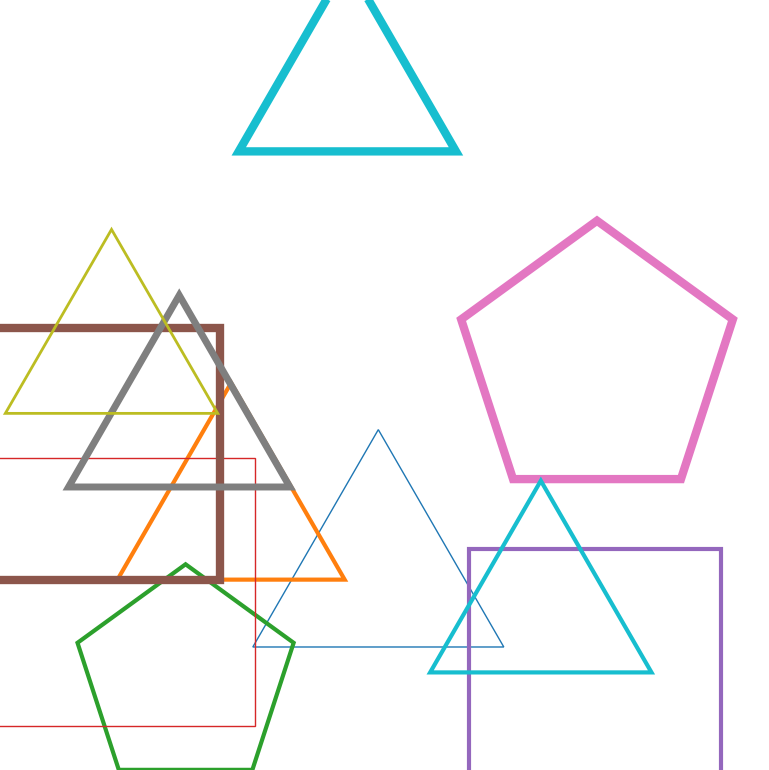[{"shape": "triangle", "thickness": 0.5, "radius": 0.94, "center": [0.491, 0.254]}, {"shape": "triangle", "thickness": 1.5, "radius": 0.85, "center": [0.3, 0.332]}, {"shape": "pentagon", "thickness": 1.5, "radius": 0.74, "center": [0.241, 0.12]}, {"shape": "square", "thickness": 0.5, "radius": 0.87, "center": [0.157, 0.231]}, {"shape": "square", "thickness": 1.5, "radius": 0.82, "center": [0.772, 0.124]}, {"shape": "square", "thickness": 3, "radius": 0.82, "center": [0.122, 0.41]}, {"shape": "pentagon", "thickness": 3, "radius": 0.93, "center": [0.775, 0.528]}, {"shape": "triangle", "thickness": 2.5, "radius": 0.83, "center": [0.233, 0.451]}, {"shape": "triangle", "thickness": 1, "radius": 0.8, "center": [0.145, 0.543]}, {"shape": "triangle", "thickness": 3, "radius": 0.81, "center": [0.451, 0.885]}, {"shape": "triangle", "thickness": 1.5, "radius": 0.83, "center": [0.702, 0.21]}]